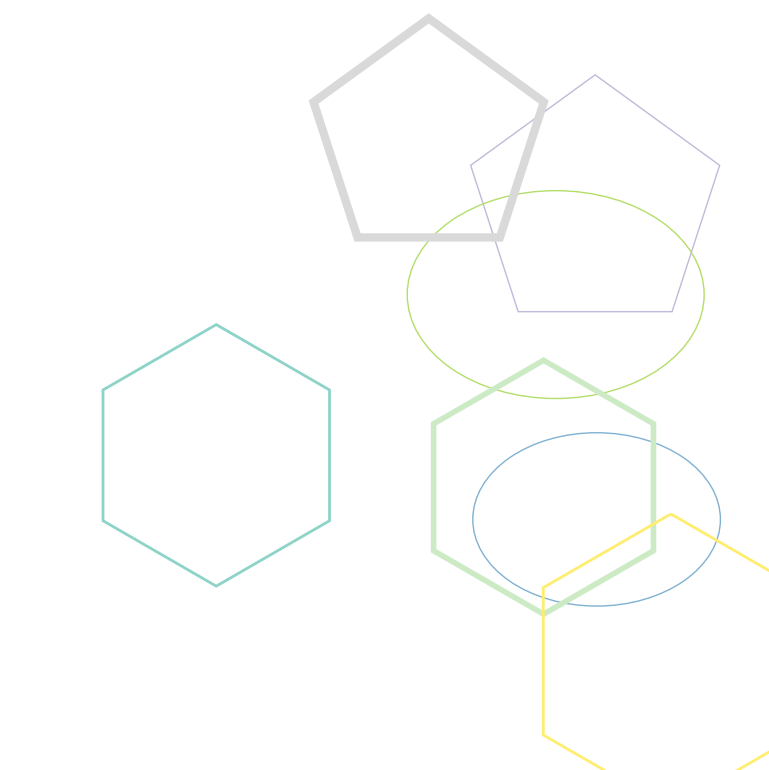[{"shape": "hexagon", "thickness": 1, "radius": 0.85, "center": [0.281, 0.409]}, {"shape": "pentagon", "thickness": 0.5, "radius": 0.85, "center": [0.773, 0.733]}, {"shape": "oval", "thickness": 0.5, "radius": 0.8, "center": [0.775, 0.325]}, {"shape": "oval", "thickness": 0.5, "radius": 0.96, "center": [0.722, 0.617]}, {"shape": "pentagon", "thickness": 3, "radius": 0.79, "center": [0.557, 0.819]}, {"shape": "hexagon", "thickness": 2, "radius": 0.82, "center": [0.706, 0.367]}, {"shape": "hexagon", "thickness": 1, "radius": 0.96, "center": [0.871, 0.141]}]